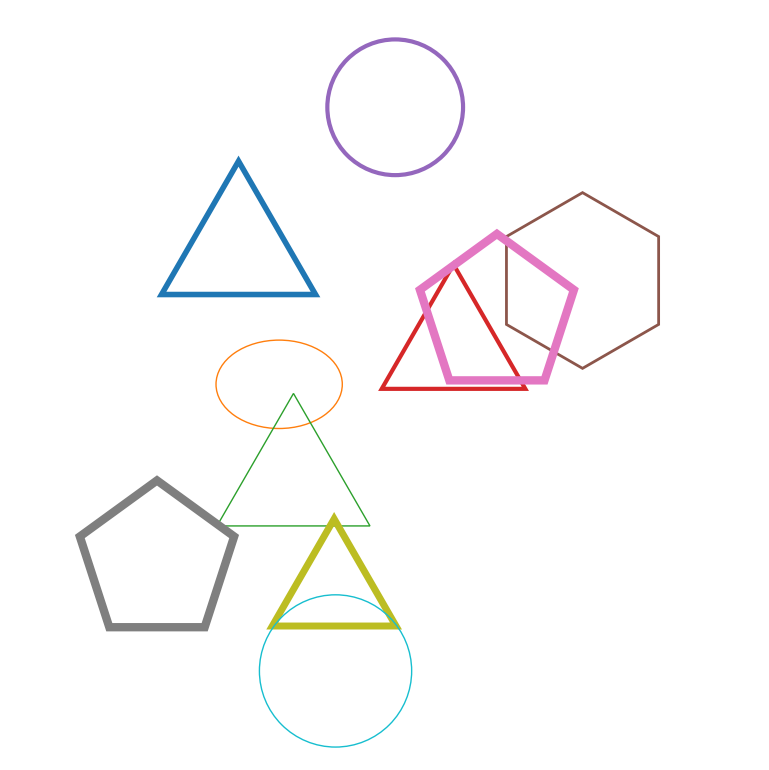[{"shape": "triangle", "thickness": 2, "radius": 0.58, "center": [0.31, 0.675]}, {"shape": "oval", "thickness": 0.5, "radius": 0.41, "center": [0.363, 0.501]}, {"shape": "triangle", "thickness": 0.5, "radius": 0.57, "center": [0.381, 0.374]}, {"shape": "triangle", "thickness": 1.5, "radius": 0.54, "center": [0.589, 0.549]}, {"shape": "circle", "thickness": 1.5, "radius": 0.44, "center": [0.513, 0.861]}, {"shape": "hexagon", "thickness": 1, "radius": 0.57, "center": [0.757, 0.636]}, {"shape": "pentagon", "thickness": 3, "radius": 0.53, "center": [0.645, 0.591]}, {"shape": "pentagon", "thickness": 3, "radius": 0.53, "center": [0.204, 0.271]}, {"shape": "triangle", "thickness": 2.5, "radius": 0.46, "center": [0.434, 0.233]}, {"shape": "circle", "thickness": 0.5, "radius": 0.49, "center": [0.436, 0.129]}]